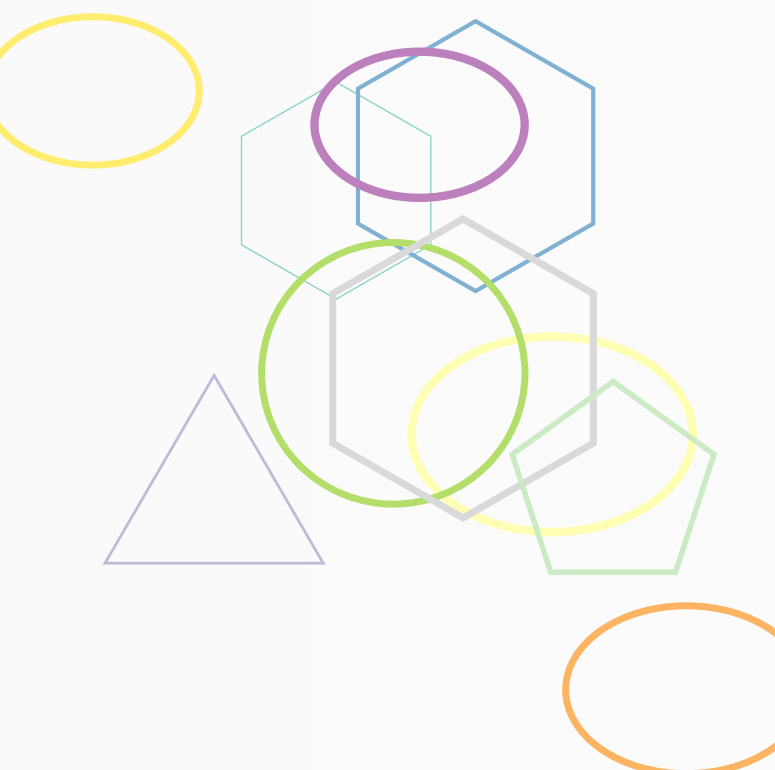[{"shape": "hexagon", "thickness": 0.5, "radius": 0.7, "center": [0.434, 0.753]}, {"shape": "oval", "thickness": 3, "radius": 0.91, "center": [0.713, 0.436]}, {"shape": "triangle", "thickness": 1, "radius": 0.81, "center": [0.276, 0.35]}, {"shape": "hexagon", "thickness": 1.5, "radius": 0.88, "center": [0.614, 0.797]}, {"shape": "oval", "thickness": 2.5, "radius": 0.78, "center": [0.886, 0.104]}, {"shape": "circle", "thickness": 2.5, "radius": 0.85, "center": [0.507, 0.515]}, {"shape": "hexagon", "thickness": 2.5, "radius": 0.97, "center": [0.597, 0.522]}, {"shape": "oval", "thickness": 3, "radius": 0.68, "center": [0.541, 0.838]}, {"shape": "pentagon", "thickness": 2, "radius": 0.68, "center": [0.791, 0.368]}, {"shape": "oval", "thickness": 2.5, "radius": 0.69, "center": [0.119, 0.882]}]